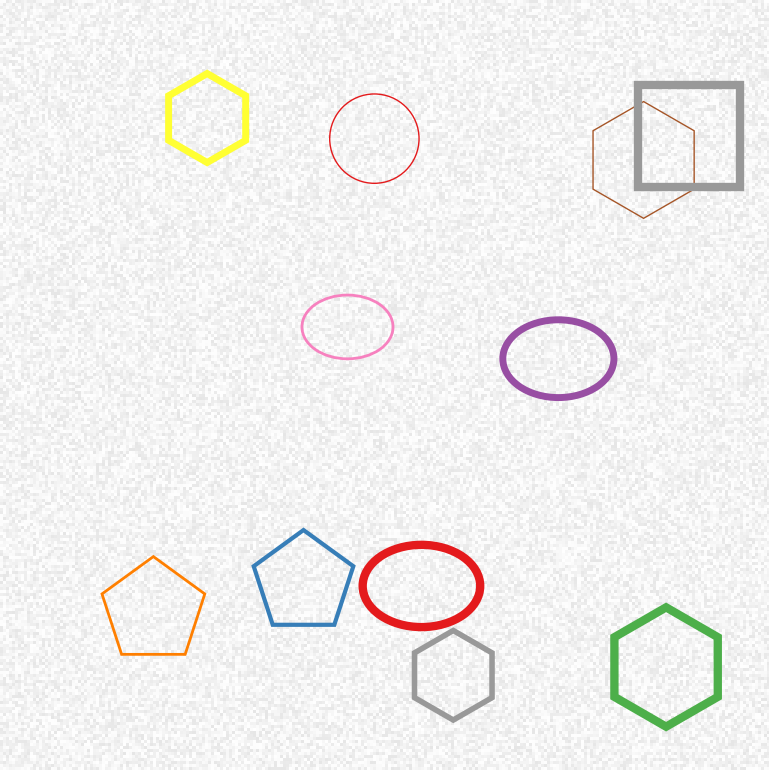[{"shape": "circle", "thickness": 0.5, "radius": 0.29, "center": [0.486, 0.82]}, {"shape": "oval", "thickness": 3, "radius": 0.38, "center": [0.547, 0.239]}, {"shape": "pentagon", "thickness": 1.5, "radius": 0.34, "center": [0.394, 0.244]}, {"shape": "hexagon", "thickness": 3, "radius": 0.39, "center": [0.865, 0.134]}, {"shape": "oval", "thickness": 2.5, "radius": 0.36, "center": [0.725, 0.534]}, {"shape": "pentagon", "thickness": 1, "radius": 0.35, "center": [0.199, 0.207]}, {"shape": "hexagon", "thickness": 2.5, "radius": 0.29, "center": [0.269, 0.847]}, {"shape": "hexagon", "thickness": 0.5, "radius": 0.38, "center": [0.836, 0.792]}, {"shape": "oval", "thickness": 1, "radius": 0.3, "center": [0.451, 0.575]}, {"shape": "hexagon", "thickness": 2, "radius": 0.29, "center": [0.589, 0.123]}, {"shape": "square", "thickness": 3, "radius": 0.33, "center": [0.895, 0.824]}]